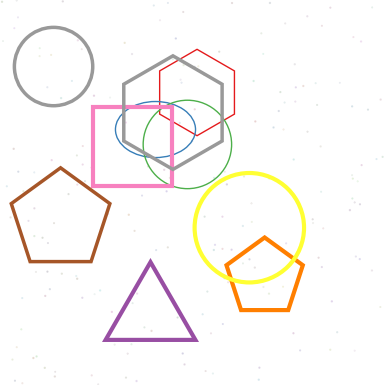[{"shape": "hexagon", "thickness": 1, "radius": 0.56, "center": [0.512, 0.76]}, {"shape": "oval", "thickness": 1, "radius": 0.52, "center": [0.404, 0.664]}, {"shape": "circle", "thickness": 1, "radius": 0.57, "center": [0.487, 0.625]}, {"shape": "triangle", "thickness": 3, "radius": 0.67, "center": [0.391, 0.184]}, {"shape": "pentagon", "thickness": 3, "radius": 0.52, "center": [0.687, 0.279]}, {"shape": "circle", "thickness": 3, "radius": 0.71, "center": [0.648, 0.409]}, {"shape": "pentagon", "thickness": 2.5, "radius": 0.67, "center": [0.157, 0.429]}, {"shape": "square", "thickness": 3, "radius": 0.51, "center": [0.344, 0.619]}, {"shape": "hexagon", "thickness": 2.5, "radius": 0.74, "center": [0.449, 0.707]}, {"shape": "circle", "thickness": 2.5, "radius": 0.51, "center": [0.139, 0.827]}]